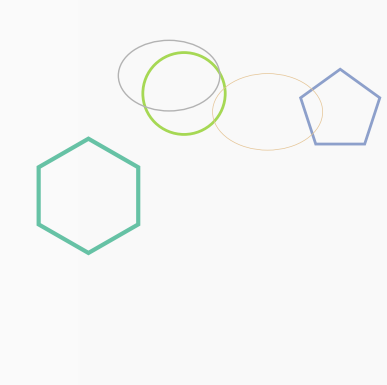[{"shape": "hexagon", "thickness": 3, "radius": 0.74, "center": [0.228, 0.491]}, {"shape": "pentagon", "thickness": 2, "radius": 0.54, "center": [0.878, 0.713]}, {"shape": "circle", "thickness": 2, "radius": 0.53, "center": [0.475, 0.757]}, {"shape": "oval", "thickness": 0.5, "radius": 0.71, "center": [0.691, 0.709]}, {"shape": "oval", "thickness": 1, "radius": 0.66, "center": [0.436, 0.804]}]